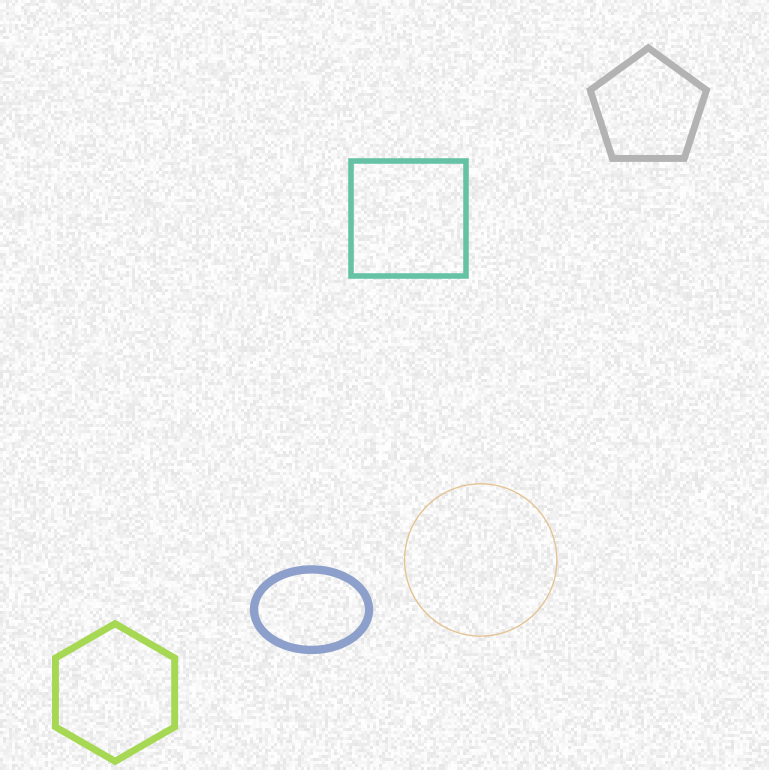[{"shape": "square", "thickness": 2, "radius": 0.37, "center": [0.53, 0.716]}, {"shape": "oval", "thickness": 3, "radius": 0.37, "center": [0.405, 0.208]}, {"shape": "hexagon", "thickness": 2.5, "radius": 0.45, "center": [0.149, 0.101]}, {"shape": "circle", "thickness": 0.5, "radius": 0.49, "center": [0.624, 0.273]}, {"shape": "pentagon", "thickness": 2.5, "radius": 0.4, "center": [0.842, 0.858]}]